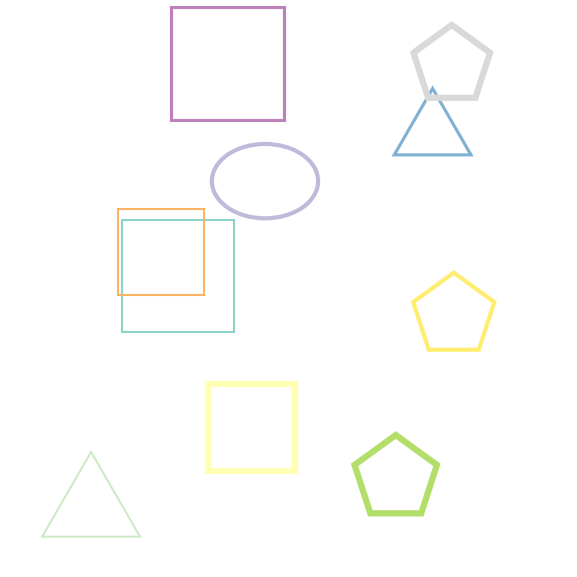[{"shape": "square", "thickness": 1, "radius": 0.49, "center": [0.309, 0.522]}, {"shape": "square", "thickness": 3, "radius": 0.38, "center": [0.436, 0.259]}, {"shape": "oval", "thickness": 2, "radius": 0.46, "center": [0.459, 0.685]}, {"shape": "triangle", "thickness": 1.5, "radius": 0.38, "center": [0.749, 0.769]}, {"shape": "square", "thickness": 1, "radius": 0.37, "center": [0.279, 0.562]}, {"shape": "pentagon", "thickness": 3, "radius": 0.37, "center": [0.685, 0.171]}, {"shape": "pentagon", "thickness": 3, "radius": 0.35, "center": [0.782, 0.886]}, {"shape": "square", "thickness": 1.5, "radius": 0.49, "center": [0.393, 0.889]}, {"shape": "triangle", "thickness": 1, "radius": 0.49, "center": [0.158, 0.119]}, {"shape": "pentagon", "thickness": 2, "radius": 0.37, "center": [0.786, 0.453]}]